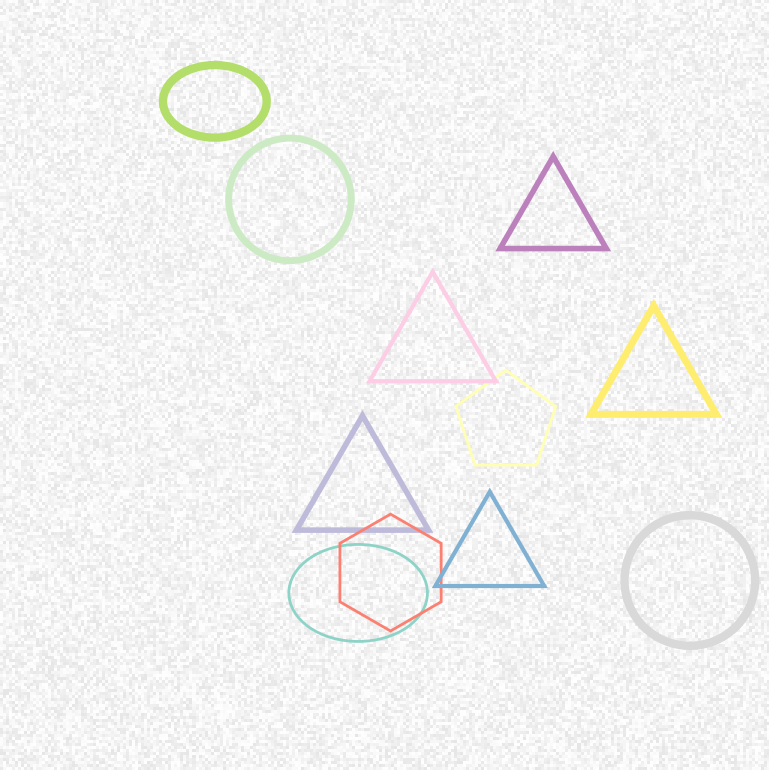[{"shape": "oval", "thickness": 1, "radius": 0.45, "center": [0.465, 0.23]}, {"shape": "pentagon", "thickness": 1, "radius": 0.34, "center": [0.657, 0.451]}, {"shape": "triangle", "thickness": 2, "radius": 0.5, "center": [0.471, 0.361]}, {"shape": "hexagon", "thickness": 1, "radius": 0.38, "center": [0.507, 0.256]}, {"shape": "triangle", "thickness": 1.5, "radius": 0.41, "center": [0.636, 0.28]}, {"shape": "oval", "thickness": 3, "radius": 0.34, "center": [0.279, 0.868]}, {"shape": "triangle", "thickness": 1.5, "radius": 0.47, "center": [0.562, 0.552]}, {"shape": "circle", "thickness": 3, "radius": 0.42, "center": [0.896, 0.246]}, {"shape": "triangle", "thickness": 2, "radius": 0.4, "center": [0.718, 0.717]}, {"shape": "circle", "thickness": 2.5, "radius": 0.4, "center": [0.377, 0.741]}, {"shape": "triangle", "thickness": 2.5, "radius": 0.47, "center": [0.849, 0.509]}]